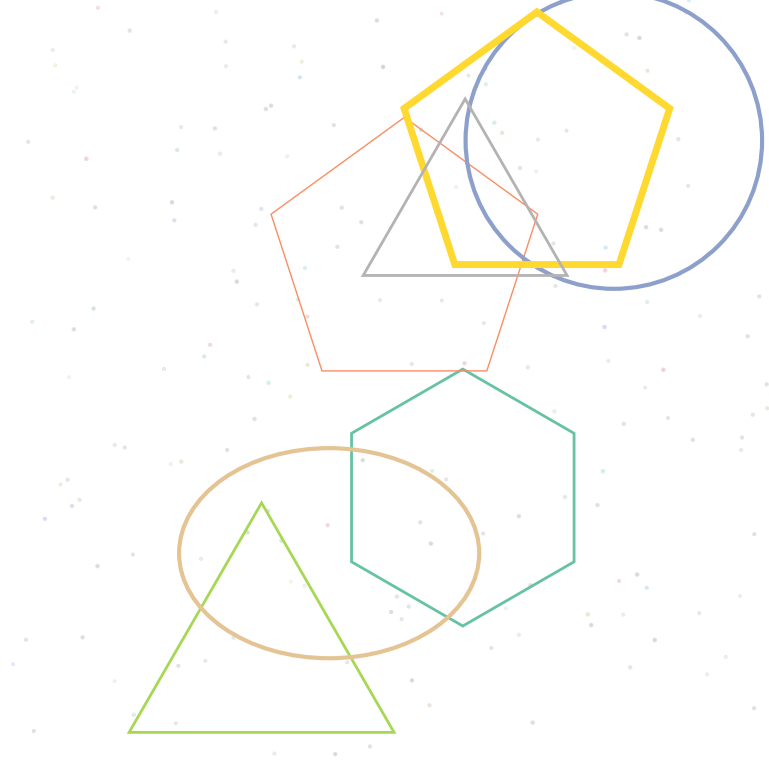[{"shape": "hexagon", "thickness": 1, "radius": 0.83, "center": [0.601, 0.354]}, {"shape": "pentagon", "thickness": 0.5, "radius": 0.91, "center": [0.525, 0.666]}, {"shape": "circle", "thickness": 1.5, "radius": 0.96, "center": [0.797, 0.817]}, {"shape": "triangle", "thickness": 1, "radius": 0.99, "center": [0.34, 0.148]}, {"shape": "pentagon", "thickness": 2.5, "radius": 0.91, "center": [0.697, 0.803]}, {"shape": "oval", "thickness": 1.5, "radius": 0.97, "center": [0.427, 0.282]}, {"shape": "triangle", "thickness": 1, "radius": 0.76, "center": [0.604, 0.719]}]